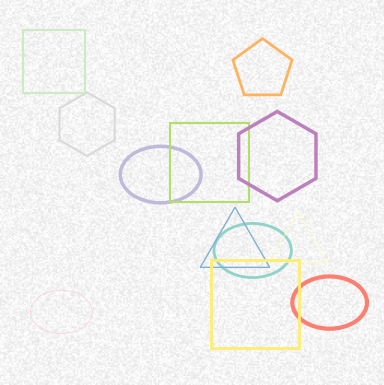[{"shape": "oval", "thickness": 2, "radius": 0.5, "center": [0.656, 0.349]}, {"shape": "triangle", "thickness": 0.5, "radius": 0.44, "center": [0.774, 0.361]}, {"shape": "oval", "thickness": 2.5, "radius": 0.52, "center": [0.417, 0.547]}, {"shape": "oval", "thickness": 3, "radius": 0.48, "center": [0.856, 0.214]}, {"shape": "triangle", "thickness": 1, "radius": 0.52, "center": [0.61, 0.358]}, {"shape": "pentagon", "thickness": 2, "radius": 0.4, "center": [0.682, 0.819]}, {"shape": "square", "thickness": 1.5, "radius": 0.51, "center": [0.544, 0.579]}, {"shape": "oval", "thickness": 0.5, "radius": 0.4, "center": [0.159, 0.19]}, {"shape": "hexagon", "thickness": 1.5, "radius": 0.41, "center": [0.226, 0.678]}, {"shape": "hexagon", "thickness": 2.5, "radius": 0.58, "center": [0.72, 0.595]}, {"shape": "square", "thickness": 1.5, "radius": 0.41, "center": [0.141, 0.84]}, {"shape": "square", "thickness": 2, "radius": 0.57, "center": [0.662, 0.211]}]